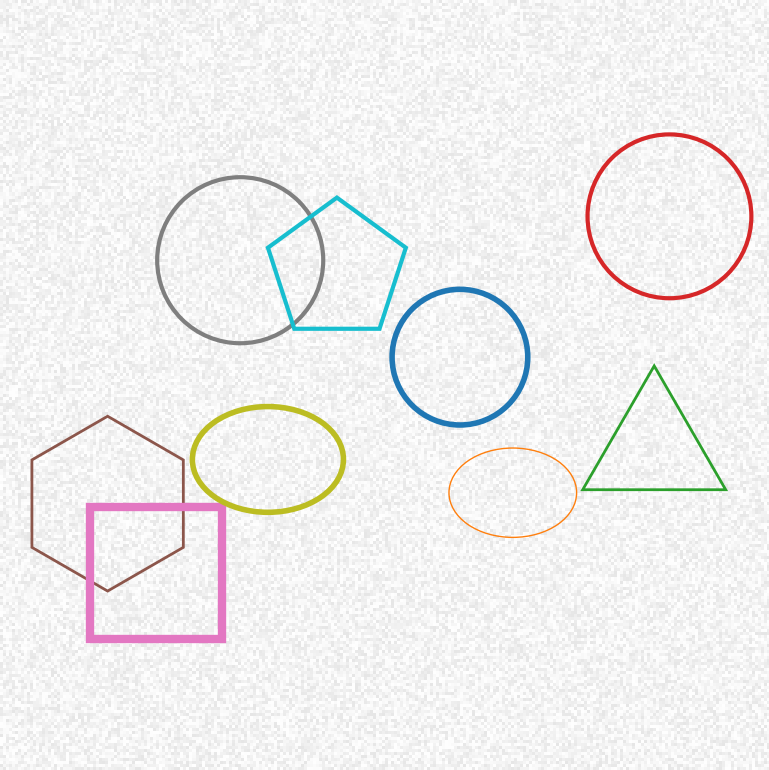[{"shape": "circle", "thickness": 2, "radius": 0.44, "center": [0.597, 0.536]}, {"shape": "oval", "thickness": 0.5, "radius": 0.41, "center": [0.666, 0.36]}, {"shape": "triangle", "thickness": 1, "radius": 0.54, "center": [0.85, 0.418]}, {"shape": "circle", "thickness": 1.5, "radius": 0.53, "center": [0.869, 0.719]}, {"shape": "hexagon", "thickness": 1, "radius": 0.57, "center": [0.14, 0.346]}, {"shape": "square", "thickness": 3, "radius": 0.43, "center": [0.203, 0.256]}, {"shape": "circle", "thickness": 1.5, "radius": 0.54, "center": [0.312, 0.662]}, {"shape": "oval", "thickness": 2, "radius": 0.49, "center": [0.348, 0.403]}, {"shape": "pentagon", "thickness": 1.5, "radius": 0.47, "center": [0.438, 0.649]}]